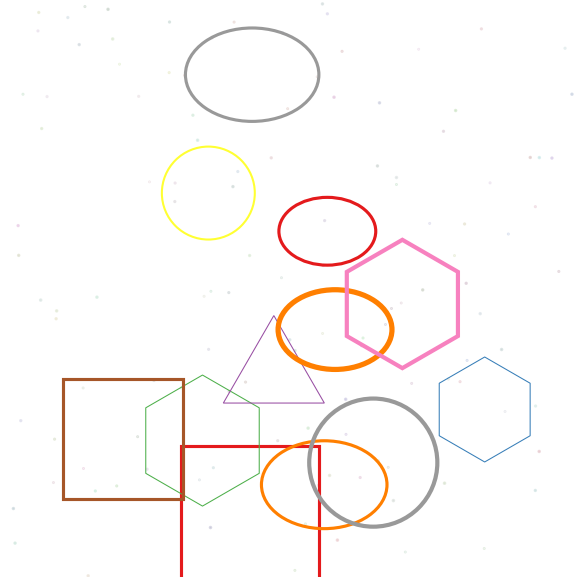[{"shape": "oval", "thickness": 1.5, "radius": 0.42, "center": [0.567, 0.599]}, {"shape": "square", "thickness": 1.5, "radius": 0.6, "center": [0.432, 0.107]}, {"shape": "hexagon", "thickness": 0.5, "radius": 0.45, "center": [0.839, 0.29]}, {"shape": "hexagon", "thickness": 0.5, "radius": 0.57, "center": [0.351, 0.236]}, {"shape": "triangle", "thickness": 0.5, "radius": 0.5, "center": [0.474, 0.352]}, {"shape": "oval", "thickness": 1.5, "radius": 0.54, "center": [0.561, 0.16]}, {"shape": "oval", "thickness": 2.5, "radius": 0.49, "center": [0.58, 0.428]}, {"shape": "circle", "thickness": 1, "radius": 0.4, "center": [0.361, 0.665]}, {"shape": "square", "thickness": 1.5, "radius": 0.52, "center": [0.213, 0.239]}, {"shape": "hexagon", "thickness": 2, "radius": 0.56, "center": [0.697, 0.473]}, {"shape": "oval", "thickness": 1.5, "radius": 0.58, "center": [0.437, 0.87]}, {"shape": "circle", "thickness": 2, "radius": 0.55, "center": [0.646, 0.198]}]